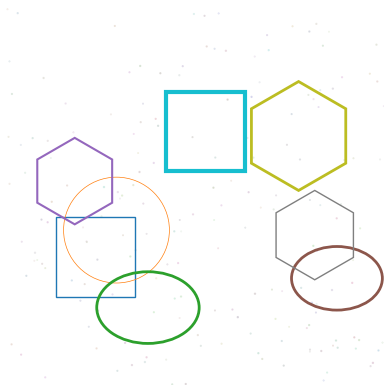[{"shape": "square", "thickness": 1, "radius": 0.52, "center": [0.248, 0.334]}, {"shape": "circle", "thickness": 0.5, "radius": 0.69, "center": [0.303, 0.402]}, {"shape": "oval", "thickness": 2, "radius": 0.67, "center": [0.384, 0.201]}, {"shape": "hexagon", "thickness": 1.5, "radius": 0.56, "center": [0.194, 0.53]}, {"shape": "oval", "thickness": 2, "radius": 0.59, "center": [0.875, 0.277]}, {"shape": "hexagon", "thickness": 1, "radius": 0.58, "center": [0.818, 0.389]}, {"shape": "hexagon", "thickness": 2, "radius": 0.71, "center": [0.776, 0.647]}, {"shape": "square", "thickness": 3, "radius": 0.51, "center": [0.534, 0.659]}]